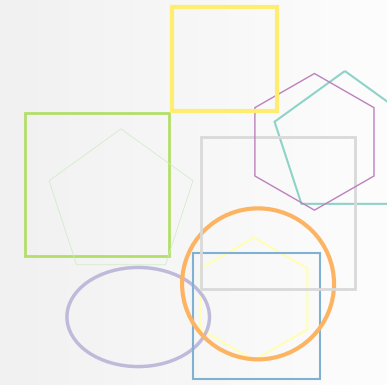[{"shape": "pentagon", "thickness": 1.5, "radius": 0.95, "center": [0.89, 0.625]}, {"shape": "hexagon", "thickness": 1.5, "radius": 0.79, "center": [0.656, 0.224]}, {"shape": "oval", "thickness": 2.5, "radius": 0.92, "center": [0.357, 0.177]}, {"shape": "square", "thickness": 1.5, "radius": 0.82, "center": [0.663, 0.18]}, {"shape": "circle", "thickness": 3, "radius": 0.98, "center": [0.666, 0.263]}, {"shape": "square", "thickness": 2, "radius": 0.93, "center": [0.25, 0.52]}, {"shape": "square", "thickness": 2, "radius": 0.99, "center": [0.718, 0.447]}, {"shape": "hexagon", "thickness": 1, "radius": 0.89, "center": [0.811, 0.632]}, {"shape": "pentagon", "thickness": 0.5, "radius": 0.98, "center": [0.312, 0.47]}, {"shape": "square", "thickness": 3, "radius": 0.68, "center": [0.579, 0.847]}]